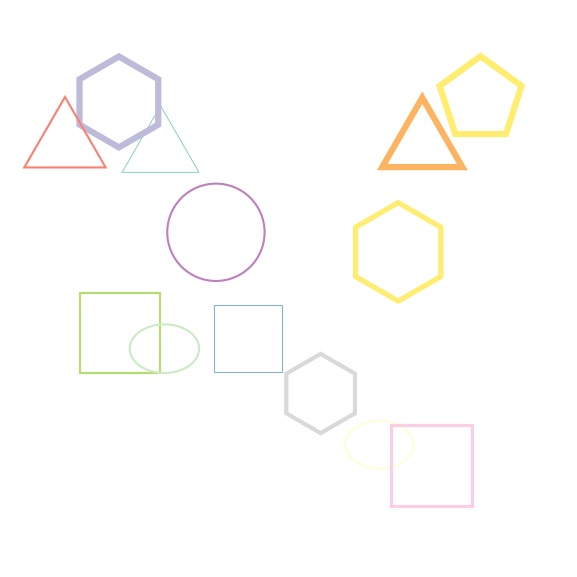[{"shape": "triangle", "thickness": 0.5, "radius": 0.38, "center": [0.278, 0.739]}, {"shape": "oval", "thickness": 0.5, "radius": 0.29, "center": [0.657, 0.229]}, {"shape": "hexagon", "thickness": 3, "radius": 0.39, "center": [0.206, 0.823]}, {"shape": "triangle", "thickness": 1, "radius": 0.41, "center": [0.113, 0.75]}, {"shape": "square", "thickness": 0.5, "radius": 0.29, "center": [0.429, 0.413]}, {"shape": "triangle", "thickness": 3, "radius": 0.4, "center": [0.731, 0.75]}, {"shape": "square", "thickness": 1, "radius": 0.35, "center": [0.208, 0.422]}, {"shape": "square", "thickness": 1.5, "radius": 0.35, "center": [0.747, 0.193]}, {"shape": "hexagon", "thickness": 2, "radius": 0.34, "center": [0.555, 0.318]}, {"shape": "circle", "thickness": 1, "radius": 0.42, "center": [0.374, 0.597]}, {"shape": "oval", "thickness": 1, "radius": 0.3, "center": [0.285, 0.395]}, {"shape": "hexagon", "thickness": 2.5, "radius": 0.43, "center": [0.69, 0.563]}, {"shape": "pentagon", "thickness": 3, "radius": 0.37, "center": [0.832, 0.827]}]